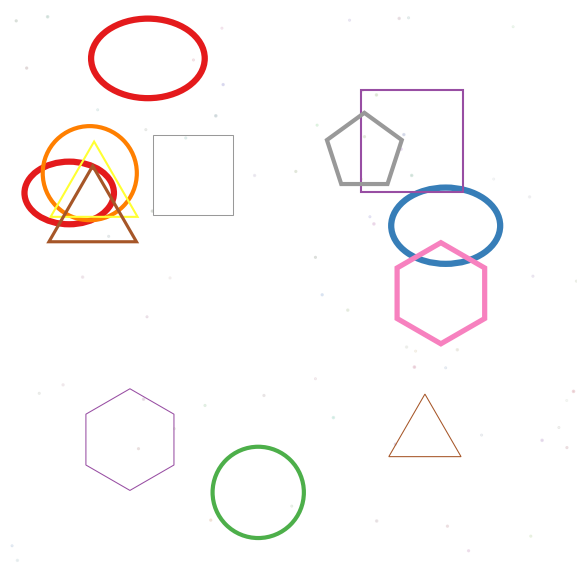[{"shape": "oval", "thickness": 3, "radius": 0.49, "center": [0.256, 0.898]}, {"shape": "oval", "thickness": 3, "radius": 0.39, "center": [0.12, 0.665]}, {"shape": "oval", "thickness": 3, "radius": 0.47, "center": [0.772, 0.608]}, {"shape": "circle", "thickness": 2, "radius": 0.4, "center": [0.447, 0.147]}, {"shape": "square", "thickness": 1, "radius": 0.44, "center": [0.714, 0.756]}, {"shape": "hexagon", "thickness": 0.5, "radius": 0.44, "center": [0.225, 0.238]}, {"shape": "circle", "thickness": 2, "radius": 0.41, "center": [0.155, 0.699]}, {"shape": "triangle", "thickness": 1, "radius": 0.43, "center": [0.163, 0.667]}, {"shape": "triangle", "thickness": 0.5, "radius": 0.36, "center": [0.736, 0.245]}, {"shape": "triangle", "thickness": 1.5, "radius": 0.44, "center": [0.161, 0.624]}, {"shape": "hexagon", "thickness": 2.5, "radius": 0.44, "center": [0.763, 0.491]}, {"shape": "pentagon", "thickness": 2, "radius": 0.34, "center": [0.631, 0.736]}, {"shape": "square", "thickness": 0.5, "radius": 0.35, "center": [0.334, 0.696]}]